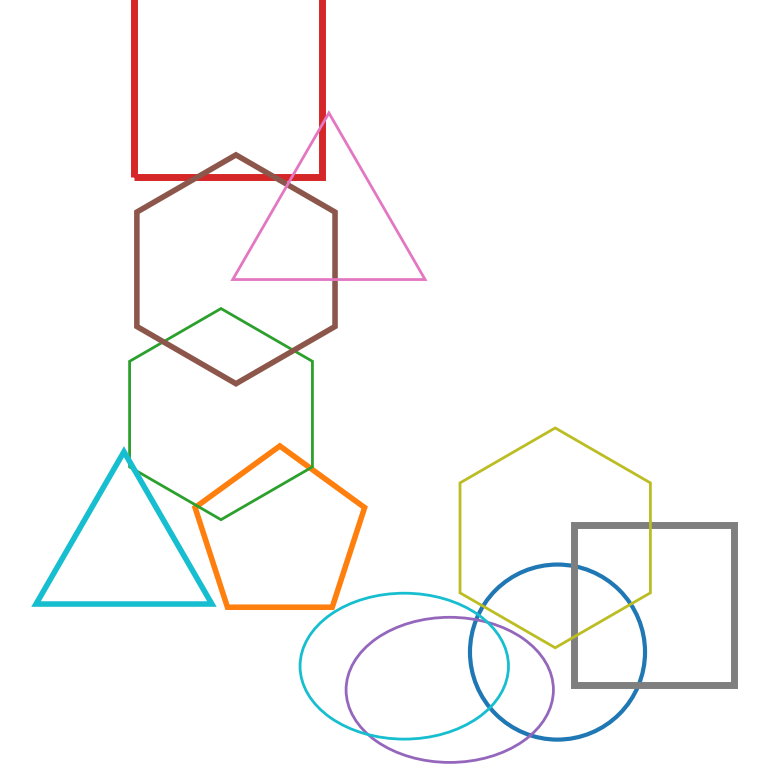[{"shape": "circle", "thickness": 1.5, "radius": 0.57, "center": [0.724, 0.153]}, {"shape": "pentagon", "thickness": 2, "radius": 0.58, "center": [0.363, 0.305]}, {"shape": "hexagon", "thickness": 1, "radius": 0.69, "center": [0.287, 0.462]}, {"shape": "square", "thickness": 2.5, "radius": 0.61, "center": [0.296, 0.892]}, {"shape": "oval", "thickness": 1, "radius": 0.67, "center": [0.584, 0.104]}, {"shape": "hexagon", "thickness": 2, "radius": 0.74, "center": [0.306, 0.65]}, {"shape": "triangle", "thickness": 1, "radius": 0.72, "center": [0.427, 0.709]}, {"shape": "square", "thickness": 2.5, "radius": 0.52, "center": [0.849, 0.214]}, {"shape": "hexagon", "thickness": 1, "radius": 0.71, "center": [0.721, 0.301]}, {"shape": "triangle", "thickness": 2, "radius": 0.66, "center": [0.161, 0.281]}, {"shape": "oval", "thickness": 1, "radius": 0.68, "center": [0.525, 0.135]}]